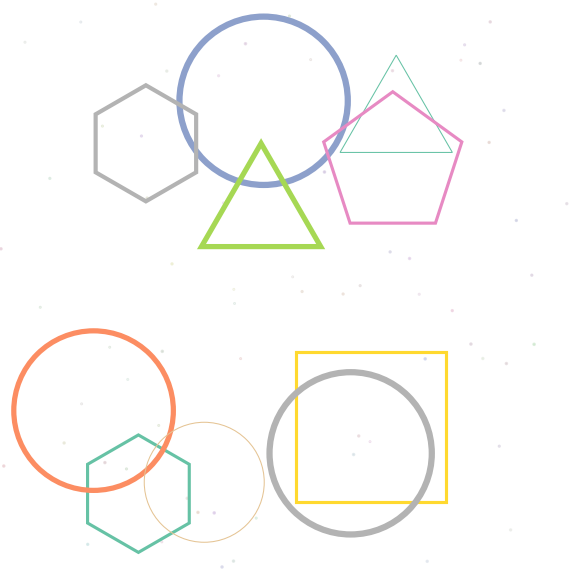[{"shape": "triangle", "thickness": 0.5, "radius": 0.56, "center": [0.686, 0.791]}, {"shape": "hexagon", "thickness": 1.5, "radius": 0.51, "center": [0.24, 0.144]}, {"shape": "circle", "thickness": 2.5, "radius": 0.69, "center": [0.162, 0.288]}, {"shape": "circle", "thickness": 3, "radius": 0.73, "center": [0.456, 0.825]}, {"shape": "pentagon", "thickness": 1.5, "radius": 0.63, "center": [0.68, 0.714]}, {"shape": "triangle", "thickness": 2.5, "radius": 0.6, "center": [0.452, 0.632]}, {"shape": "square", "thickness": 1.5, "radius": 0.65, "center": [0.642, 0.26]}, {"shape": "circle", "thickness": 0.5, "radius": 0.52, "center": [0.354, 0.164]}, {"shape": "hexagon", "thickness": 2, "radius": 0.5, "center": [0.253, 0.751]}, {"shape": "circle", "thickness": 3, "radius": 0.7, "center": [0.607, 0.214]}]